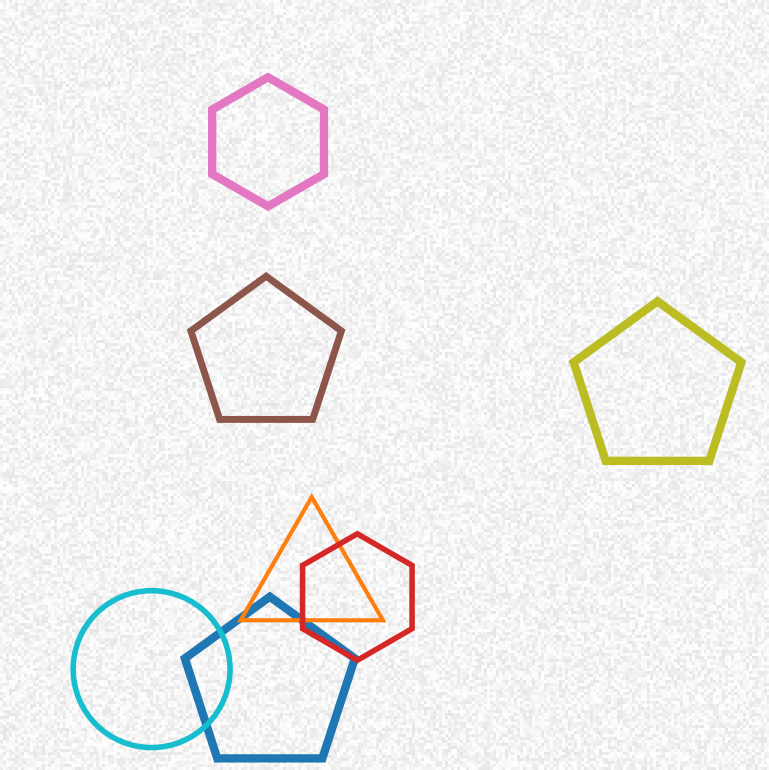[{"shape": "pentagon", "thickness": 3, "radius": 0.58, "center": [0.35, 0.109]}, {"shape": "triangle", "thickness": 1.5, "radius": 0.53, "center": [0.405, 0.248]}, {"shape": "hexagon", "thickness": 2, "radius": 0.41, "center": [0.464, 0.225]}, {"shape": "pentagon", "thickness": 2.5, "radius": 0.51, "center": [0.346, 0.538]}, {"shape": "hexagon", "thickness": 3, "radius": 0.42, "center": [0.348, 0.816]}, {"shape": "pentagon", "thickness": 3, "radius": 0.57, "center": [0.854, 0.494]}, {"shape": "circle", "thickness": 2, "radius": 0.51, "center": [0.197, 0.131]}]